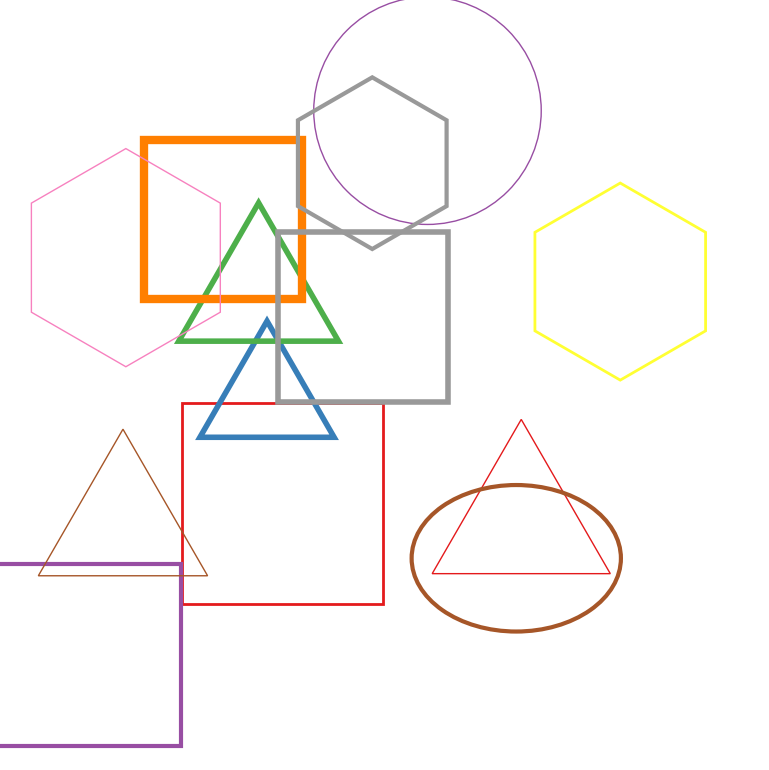[{"shape": "square", "thickness": 1, "radius": 0.65, "center": [0.367, 0.346]}, {"shape": "triangle", "thickness": 0.5, "radius": 0.67, "center": [0.677, 0.322]}, {"shape": "triangle", "thickness": 2, "radius": 0.5, "center": [0.347, 0.482]}, {"shape": "triangle", "thickness": 2, "radius": 0.6, "center": [0.336, 0.617]}, {"shape": "circle", "thickness": 0.5, "radius": 0.74, "center": [0.555, 0.856]}, {"shape": "square", "thickness": 1.5, "radius": 0.59, "center": [0.117, 0.149]}, {"shape": "square", "thickness": 3, "radius": 0.52, "center": [0.29, 0.715]}, {"shape": "hexagon", "thickness": 1, "radius": 0.64, "center": [0.806, 0.634]}, {"shape": "triangle", "thickness": 0.5, "radius": 0.63, "center": [0.16, 0.316]}, {"shape": "oval", "thickness": 1.5, "radius": 0.68, "center": [0.67, 0.275]}, {"shape": "hexagon", "thickness": 0.5, "radius": 0.71, "center": [0.163, 0.665]}, {"shape": "square", "thickness": 2, "radius": 0.55, "center": [0.471, 0.588]}, {"shape": "hexagon", "thickness": 1.5, "radius": 0.56, "center": [0.483, 0.788]}]